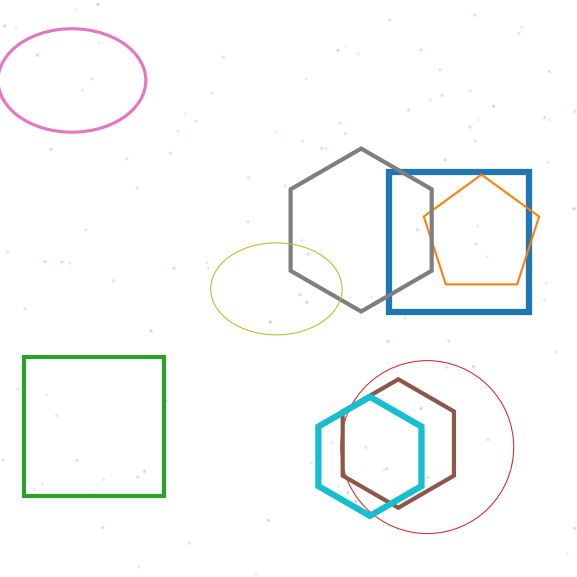[{"shape": "square", "thickness": 3, "radius": 0.61, "center": [0.795, 0.58]}, {"shape": "pentagon", "thickness": 1, "radius": 0.53, "center": [0.834, 0.592]}, {"shape": "square", "thickness": 2, "radius": 0.61, "center": [0.163, 0.261]}, {"shape": "circle", "thickness": 0.5, "radius": 0.75, "center": [0.74, 0.225]}, {"shape": "hexagon", "thickness": 2, "radius": 0.56, "center": [0.69, 0.231]}, {"shape": "oval", "thickness": 1.5, "radius": 0.64, "center": [0.125, 0.86]}, {"shape": "hexagon", "thickness": 2, "radius": 0.71, "center": [0.625, 0.601]}, {"shape": "oval", "thickness": 0.5, "radius": 0.57, "center": [0.479, 0.499]}, {"shape": "hexagon", "thickness": 3, "radius": 0.52, "center": [0.641, 0.209]}]